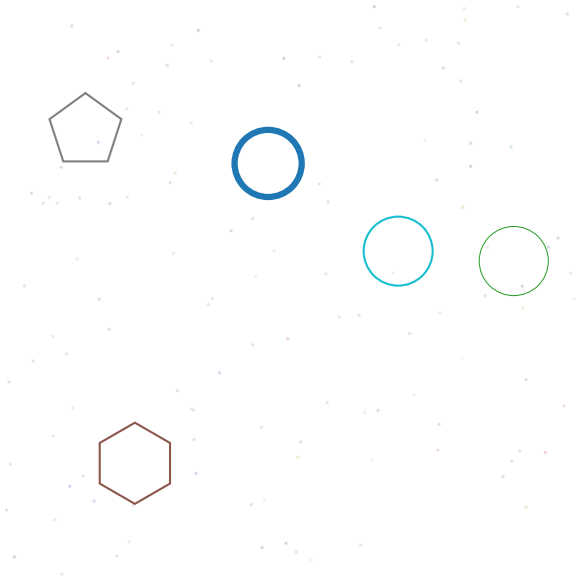[{"shape": "circle", "thickness": 3, "radius": 0.29, "center": [0.464, 0.716]}, {"shape": "circle", "thickness": 0.5, "radius": 0.3, "center": [0.89, 0.547]}, {"shape": "hexagon", "thickness": 1, "radius": 0.35, "center": [0.234, 0.197]}, {"shape": "pentagon", "thickness": 1, "radius": 0.33, "center": [0.148, 0.773]}, {"shape": "circle", "thickness": 1, "radius": 0.3, "center": [0.689, 0.564]}]